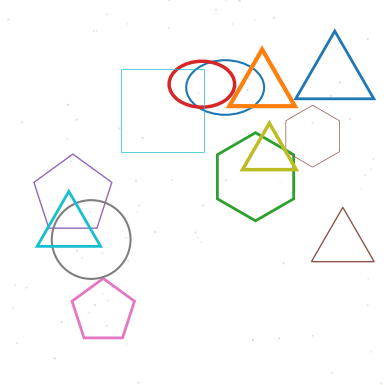[{"shape": "triangle", "thickness": 2, "radius": 0.59, "center": [0.87, 0.802]}, {"shape": "oval", "thickness": 1.5, "radius": 0.51, "center": [0.585, 0.773]}, {"shape": "triangle", "thickness": 3, "radius": 0.49, "center": [0.681, 0.773]}, {"shape": "hexagon", "thickness": 2, "radius": 0.57, "center": [0.664, 0.541]}, {"shape": "oval", "thickness": 2.5, "radius": 0.43, "center": [0.524, 0.781]}, {"shape": "pentagon", "thickness": 1, "radius": 0.53, "center": [0.189, 0.493]}, {"shape": "triangle", "thickness": 1, "radius": 0.47, "center": [0.89, 0.367]}, {"shape": "hexagon", "thickness": 0.5, "radius": 0.4, "center": [0.812, 0.646]}, {"shape": "pentagon", "thickness": 2, "radius": 0.43, "center": [0.268, 0.191]}, {"shape": "circle", "thickness": 1.5, "radius": 0.51, "center": [0.237, 0.378]}, {"shape": "triangle", "thickness": 2.5, "radius": 0.4, "center": [0.7, 0.6]}, {"shape": "triangle", "thickness": 2, "radius": 0.48, "center": [0.179, 0.408]}, {"shape": "square", "thickness": 0.5, "radius": 0.54, "center": [0.422, 0.713]}]